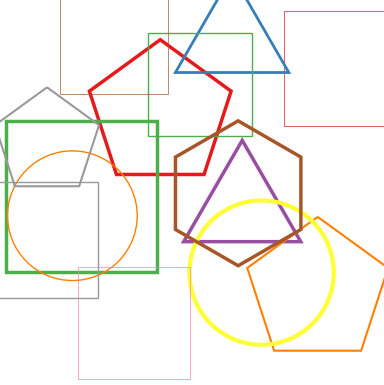[{"shape": "square", "thickness": 0.5, "radius": 0.74, "center": [0.886, 0.822]}, {"shape": "pentagon", "thickness": 2.5, "radius": 0.97, "center": [0.416, 0.703]}, {"shape": "triangle", "thickness": 2, "radius": 0.85, "center": [0.603, 0.897]}, {"shape": "square", "thickness": 1, "radius": 0.67, "center": [0.52, 0.78]}, {"shape": "square", "thickness": 2.5, "radius": 0.98, "center": [0.211, 0.49]}, {"shape": "triangle", "thickness": 2.5, "radius": 0.88, "center": [0.629, 0.46]}, {"shape": "circle", "thickness": 1, "radius": 0.84, "center": [0.188, 0.44]}, {"shape": "pentagon", "thickness": 1.5, "radius": 0.96, "center": [0.825, 0.245]}, {"shape": "circle", "thickness": 3, "radius": 0.94, "center": [0.68, 0.292]}, {"shape": "square", "thickness": 0.5, "radius": 0.7, "center": [0.297, 0.896]}, {"shape": "hexagon", "thickness": 2.5, "radius": 0.94, "center": [0.619, 0.498]}, {"shape": "square", "thickness": 0.5, "radius": 0.73, "center": [0.348, 0.161]}, {"shape": "square", "thickness": 1, "radius": 0.75, "center": [0.104, 0.377]}, {"shape": "pentagon", "thickness": 1.5, "radius": 0.71, "center": [0.122, 0.631]}]